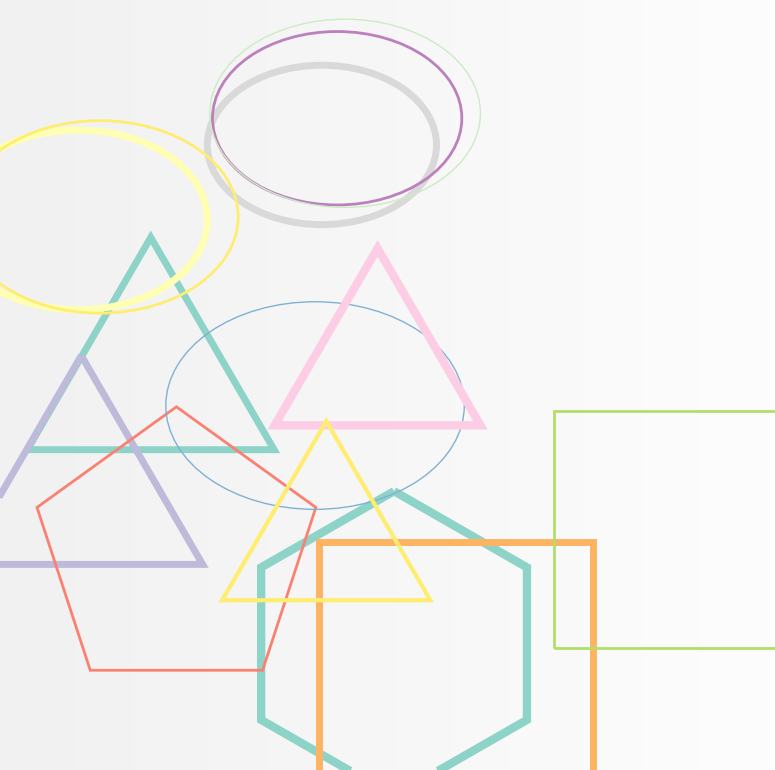[{"shape": "hexagon", "thickness": 3, "radius": 0.99, "center": [0.508, 0.164]}, {"shape": "triangle", "thickness": 2.5, "radius": 0.92, "center": [0.195, 0.508]}, {"shape": "oval", "thickness": 2.5, "radius": 0.83, "center": [0.101, 0.714]}, {"shape": "triangle", "thickness": 2.5, "radius": 0.9, "center": [0.105, 0.357]}, {"shape": "pentagon", "thickness": 1, "radius": 0.95, "center": [0.228, 0.283]}, {"shape": "oval", "thickness": 0.5, "radius": 0.96, "center": [0.407, 0.473]}, {"shape": "square", "thickness": 2.5, "radius": 0.88, "center": [0.589, 0.12]}, {"shape": "square", "thickness": 1, "radius": 0.77, "center": [0.868, 0.312]}, {"shape": "triangle", "thickness": 3, "radius": 0.77, "center": [0.487, 0.524]}, {"shape": "oval", "thickness": 2.5, "radius": 0.74, "center": [0.415, 0.812]}, {"shape": "oval", "thickness": 1, "radius": 0.8, "center": [0.435, 0.846]}, {"shape": "oval", "thickness": 0.5, "radius": 0.87, "center": [0.445, 0.853]}, {"shape": "oval", "thickness": 1, "radius": 0.89, "center": [0.129, 0.718]}, {"shape": "triangle", "thickness": 1.5, "radius": 0.78, "center": [0.421, 0.298]}]